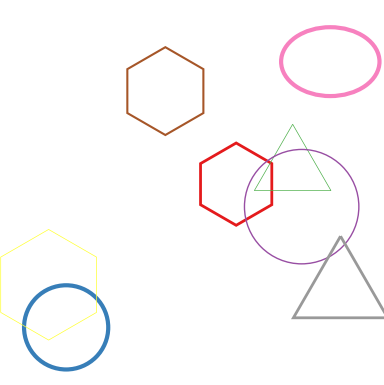[{"shape": "hexagon", "thickness": 2, "radius": 0.53, "center": [0.613, 0.522]}, {"shape": "circle", "thickness": 3, "radius": 0.55, "center": [0.172, 0.15]}, {"shape": "triangle", "thickness": 0.5, "radius": 0.57, "center": [0.76, 0.562]}, {"shape": "circle", "thickness": 1, "radius": 0.74, "center": [0.784, 0.463]}, {"shape": "hexagon", "thickness": 0.5, "radius": 0.72, "center": [0.126, 0.26]}, {"shape": "hexagon", "thickness": 1.5, "radius": 0.57, "center": [0.43, 0.763]}, {"shape": "oval", "thickness": 3, "radius": 0.64, "center": [0.858, 0.84]}, {"shape": "triangle", "thickness": 2, "radius": 0.71, "center": [0.884, 0.245]}]